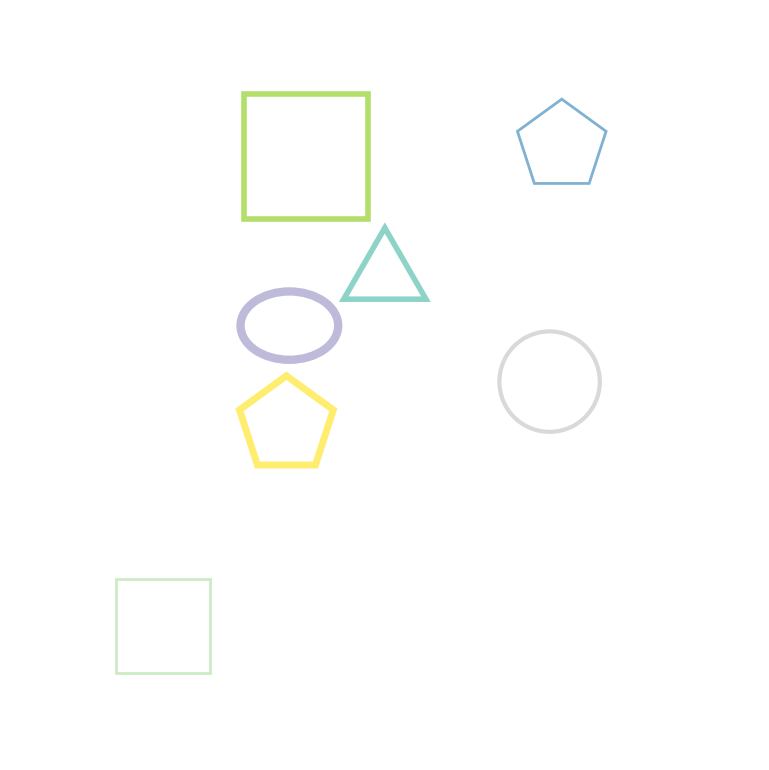[{"shape": "triangle", "thickness": 2, "radius": 0.31, "center": [0.5, 0.642]}, {"shape": "oval", "thickness": 3, "radius": 0.32, "center": [0.376, 0.577]}, {"shape": "pentagon", "thickness": 1, "radius": 0.3, "center": [0.73, 0.811]}, {"shape": "square", "thickness": 2, "radius": 0.4, "center": [0.397, 0.797]}, {"shape": "circle", "thickness": 1.5, "radius": 0.33, "center": [0.714, 0.504]}, {"shape": "square", "thickness": 1, "radius": 0.3, "center": [0.212, 0.187]}, {"shape": "pentagon", "thickness": 2.5, "radius": 0.32, "center": [0.372, 0.448]}]